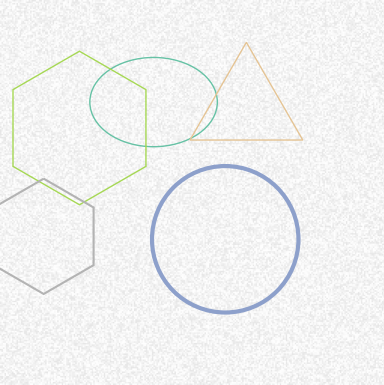[{"shape": "oval", "thickness": 1, "radius": 0.83, "center": [0.399, 0.735]}, {"shape": "circle", "thickness": 3, "radius": 0.95, "center": [0.585, 0.378]}, {"shape": "hexagon", "thickness": 1, "radius": 1.0, "center": [0.206, 0.668]}, {"shape": "triangle", "thickness": 1, "radius": 0.85, "center": [0.64, 0.721]}, {"shape": "hexagon", "thickness": 1.5, "radius": 0.75, "center": [0.113, 0.386]}]